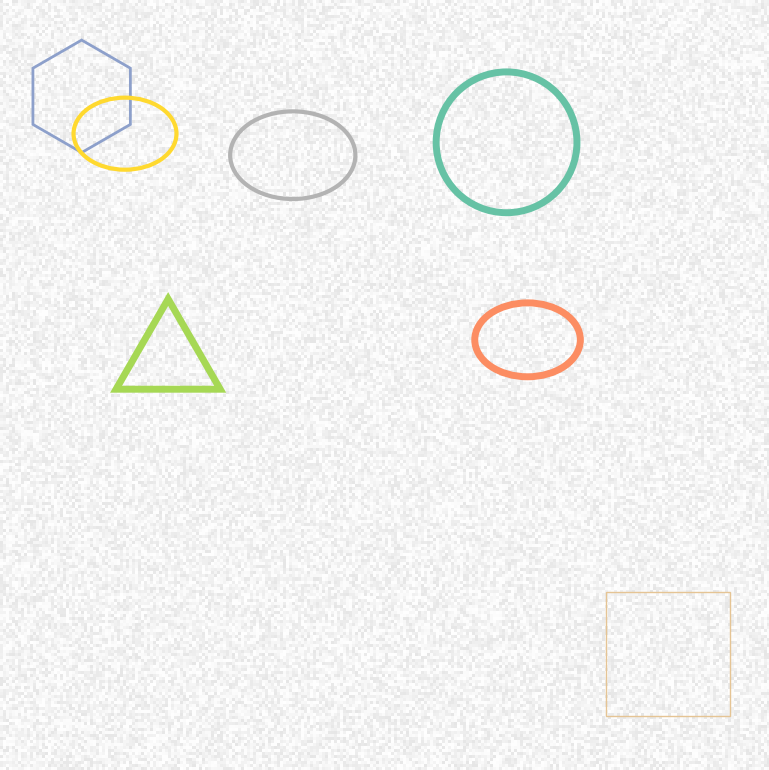[{"shape": "circle", "thickness": 2.5, "radius": 0.46, "center": [0.658, 0.815]}, {"shape": "oval", "thickness": 2.5, "radius": 0.34, "center": [0.685, 0.559]}, {"shape": "hexagon", "thickness": 1, "radius": 0.37, "center": [0.106, 0.875]}, {"shape": "triangle", "thickness": 2.5, "radius": 0.39, "center": [0.218, 0.534]}, {"shape": "oval", "thickness": 1.5, "radius": 0.33, "center": [0.162, 0.826]}, {"shape": "square", "thickness": 0.5, "radius": 0.4, "center": [0.868, 0.15]}, {"shape": "oval", "thickness": 1.5, "radius": 0.41, "center": [0.38, 0.798]}]